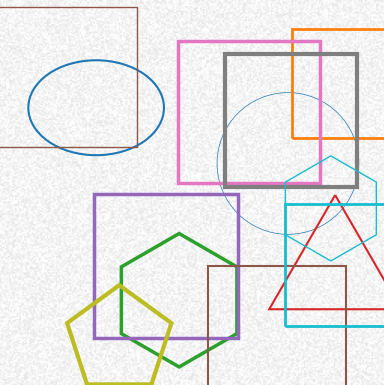[{"shape": "oval", "thickness": 1.5, "radius": 0.88, "center": [0.25, 0.72]}, {"shape": "circle", "thickness": 0.5, "radius": 0.92, "center": [0.748, 0.575]}, {"shape": "square", "thickness": 2, "radius": 0.71, "center": [0.9, 0.784]}, {"shape": "hexagon", "thickness": 2.5, "radius": 0.87, "center": [0.465, 0.22]}, {"shape": "triangle", "thickness": 1.5, "radius": 0.99, "center": [0.871, 0.296]}, {"shape": "square", "thickness": 2.5, "radius": 0.94, "center": [0.432, 0.31]}, {"shape": "square", "thickness": 1, "radius": 0.91, "center": [0.174, 0.8]}, {"shape": "square", "thickness": 1.5, "radius": 0.9, "center": [0.719, 0.13]}, {"shape": "square", "thickness": 2.5, "radius": 0.92, "center": [0.646, 0.709]}, {"shape": "square", "thickness": 3, "radius": 0.86, "center": [0.756, 0.688]}, {"shape": "pentagon", "thickness": 3, "radius": 0.71, "center": [0.31, 0.117]}, {"shape": "hexagon", "thickness": 1, "radius": 0.68, "center": [0.859, 0.459]}, {"shape": "square", "thickness": 2, "radius": 0.79, "center": [0.899, 0.312]}]